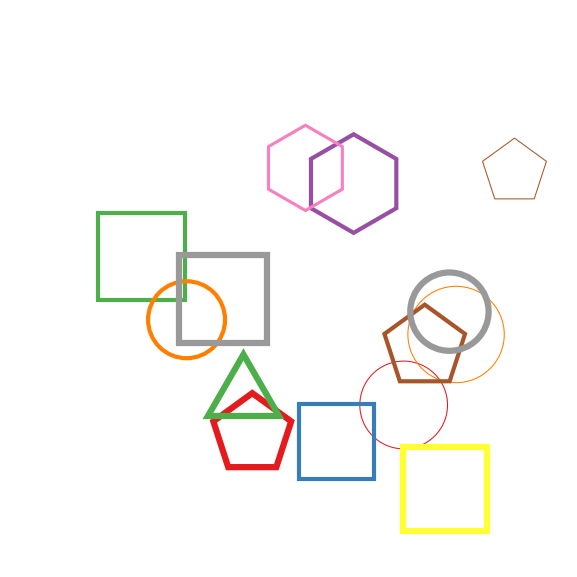[{"shape": "pentagon", "thickness": 3, "radius": 0.35, "center": [0.437, 0.248]}, {"shape": "circle", "thickness": 0.5, "radius": 0.38, "center": [0.699, 0.298]}, {"shape": "square", "thickness": 2, "radius": 0.32, "center": [0.583, 0.235]}, {"shape": "square", "thickness": 2, "radius": 0.38, "center": [0.245, 0.555]}, {"shape": "triangle", "thickness": 3, "radius": 0.35, "center": [0.422, 0.314]}, {"shape": "hexagon", "thickness": 2, "radius": 0.43, "center": [0.612, 0.681]}, {"shape": "circle", "thickness": 2, "radius": 0.33, "center": [0.323, 0.445]}, {"shape": "circle", "thickness": 0.5, "radius": 0.42, "center": [0.79, 0.42]}, {"shape": "square", "thickness": 3, "radius": 0.36, "center": [0.771, 0.153]}, {"shape": "pentagon", "thickness": 2, "radius": 0.37, "center": [0.735, 0.398]}, {"shape": "pentagon", "thickness": 0.5, "radius": 0.29, "center": [0.891, 0.702]}, {"shape": "hexagon", "thickness": 1.5, "radius": 0.37, "center": [0.529, 0.708]}, {"shape": "square", "thickness": 3, "radius": 0.38, "center": [0.386, 0.482]}, {"shape": "circle", "thickness": 3, "radius": 0.34, "center": [0.778, 0.459]}]